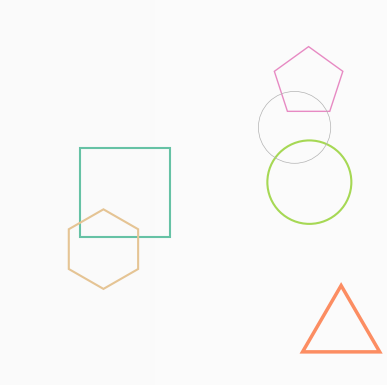[{"shape": "square", "thickness": 1.5, "radius": 0.58, "center": [0.323, 0.5]}, {"shape": "triangle", "thickness": 2.5, "radius": 0.57, "center": [0.88, 0.144]}, {"shape": "pentagon", "thickness": 1, "radius": 0.46, "center": [0.796, 0.786]}, {"shape": "circle", "thickness": 1.5, "radius": 0.54, "center": [0.798, 0.527]}, {"shape": "hexagon", "thickness": 1.5, "radius": 0.52, "center": [0.267, 0.353]}, {"shape": "circle", "thickness": 0.5, "radius": 0.47, "center": [0.76, 0.669]}]